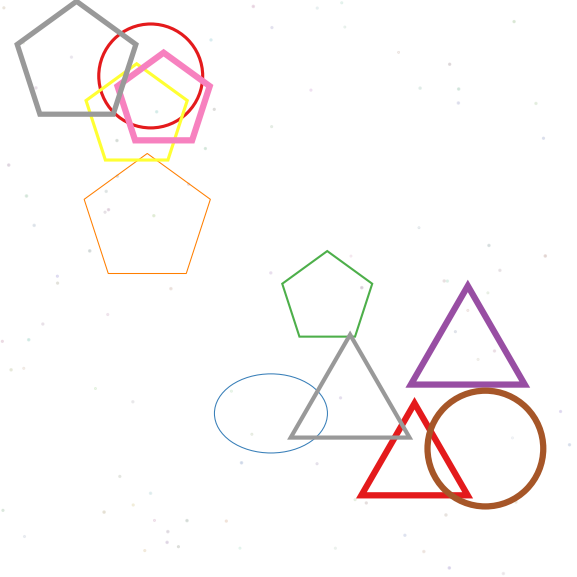[{"shape": "triangle", "thickness": 3, "radius": 0.53, "center": [0.718, 0.195]}, {"shape": "circle", "thickness": 1.5, "radius": 0.45, "center": [0.261, 0.868]}, {"shape": "oval", "thickness": 0.5, "radius": 0.49, "center": [0.469, 0.283]}, {"shape": "pentagon", "thickness": 1, "radius": 0.41, "center": [0.567, 0.482]}, {"shape": "triangle", "thickness": 3, "radius": 0.57, "center": [0.81, 0.39]}, {"shape": "pentagon", "thickness": 0.5, "radius": 0.57, "center": [0.255, 0.618]}, {"shape": "pentagon", "thickness": 1.5, "radius": 0.46, "center": [0.237, 0.797]}, {"shape": "circle", "thickness": 3, "radius": 0.5, "center": [0.841, 0.222]}, {"shape": "pentagon", "thickness": 3, "radius": 0.42, "center": [0.283, 0.824]}, {"shape": "pentagon", "thickness": 2.5, "radius": 0.54, "center": [0.133, 0.889]}, {"shape": "triangle", "thickness": 2, "radius": 0.59, "center": [0.606, 0.301]}]